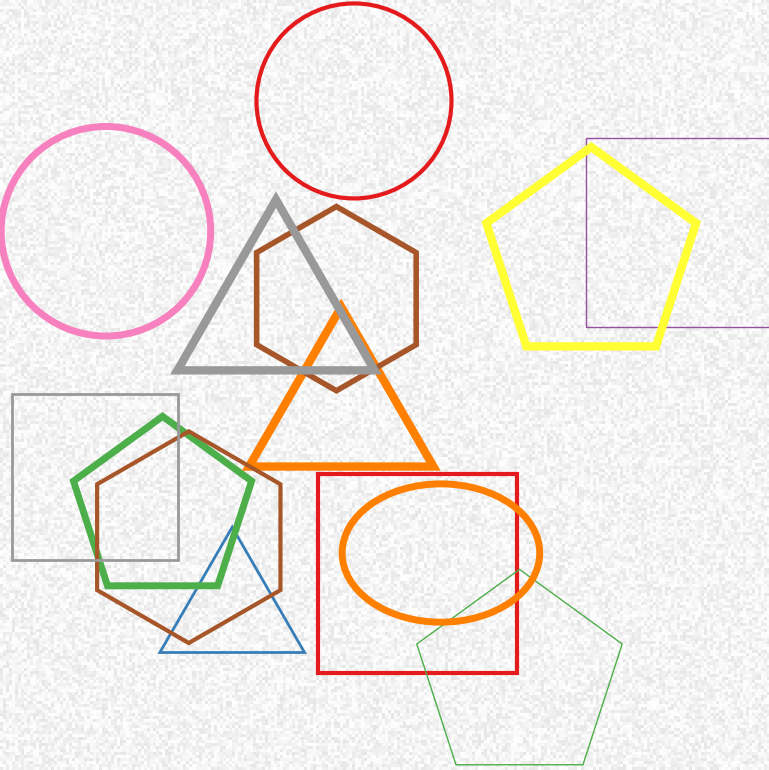[{"shape": "square", "thickness": 1.5, "radius": 0.65, "center": [0.542, 0.255]}, {"shape": "circle", "thickness": 1.5, "radius": 0.63, "center": [0.46, 0.869]}, {"shape": "triangle", "thickness": 1, "radius": 0.54, "center": [0.302, 0.207]}, {"shape": "pentagon", "thickness": 2.5, "radius": 0.61, "center": [0.211, 0.338]}, {"shape": "pentagon", "thickness": 0.5, "radius": 0.7, "center": [0.675, 0.12]}, {"shape": "square", "thickness": 0.5, "radius": 0.61, "center": [0.883, 0.699]}, {"shape": "oval", "thickness": 2.5, "radius": 0.64, "center": [0.573, 0.282]}, {"shape": "triangle", "thickness": 3, "radius": 0.69, "center": [0.443, 0.463]}, {"shape": "pentagon", "thickness": 3, "radius": 0.72, "center": [0.768, 0.666]}, {"shape": "hexagon", "thickness": 2, "radius": 0.6, "center": [0.437, 0.612]}, {"shape": "hexagon", "thickness": 1.5, "radius": 0.69, "center": [0.245, 0.302]}, {"shape": "circle", "thickness": 2.5, "radius": 0.68, "center": [0.138, 0.7]}, {"shape": "triangle", "thickness": 3, "radius": 0.74, "center": [0.358, 0.593]}, {"shape": "square", "thickness": 1, "radius": 0.54, "center": [0.123, 0.38]}]